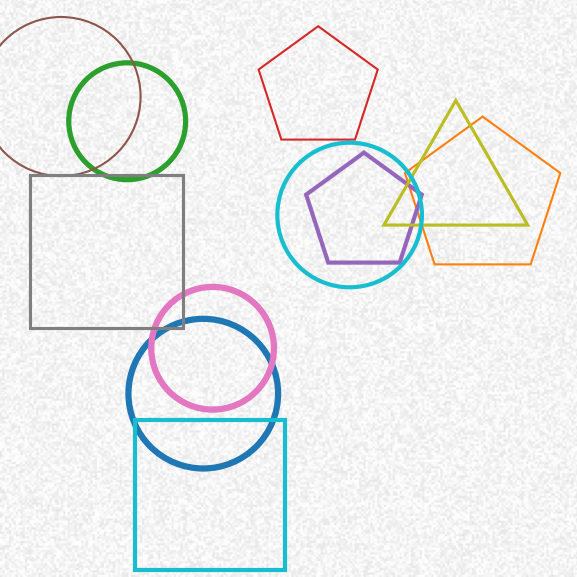[{"shape": "circle", "thickness": 3, "radius": 0.65, "center": [0.352, 0.318]}, {"shape": "pentagon", "thickness": 1, "radius": 0.71, "center": [0.836, 0.656]}, {"shape": "circle", "thickness": 2.5, "radius": 0.51, "center": [0.22, 0.789]}, {"shape": "pentagon", "thickness": 1, "radius": 0.54, "center": [0.551, 0.845]}, {"shape": "pentagon", "thickness": 2, "radius": 0.53, "center": [0.63, 0.63]}, {"shape": "circle", "thickness": 1, "radius": 0.69, "center": [0.106, 0.832]}, {"shape": "circle", "thickness": 3, "radius": 0.53, "center": [0.368, 0.396]}, {"shape": "square", "thickness": 1.5, "radius": 0.66, "center": [0.184, 0.564]}, {"shape": "triangle", "thickness": 1.5, "radius": 0.72, "center": [0.789, 0.681]}, {"shape": "square", "thickness": 2, "radius": 0.65, "center": [0.364, 0.143]}, {"shape": "circle", "thickness": 2, "radius": 0.63, "center": [0.605, 0.627]}]